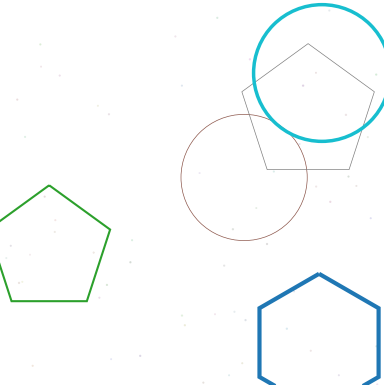[{"shape": "hexagon", "thickness": 3, "radius": 0.89, "center": [0.829, 0.11]}, {"shape": "pentagon", "thickness": 1.5, "radius": 0.83, "center": [0.128, 0.352]}, {"shape": "circle", "thickness": 0.5, "radius": 0.82, "center": [0.634, 0.539]}, {"shape": "pentagon", "thickness": 0.5, "radius": 0.9, "center": [0.8, 0.706]}, {"shape": "circle", "thickness": 2.5, "radius": 0.89, "center": [0.836, 0.81]}]